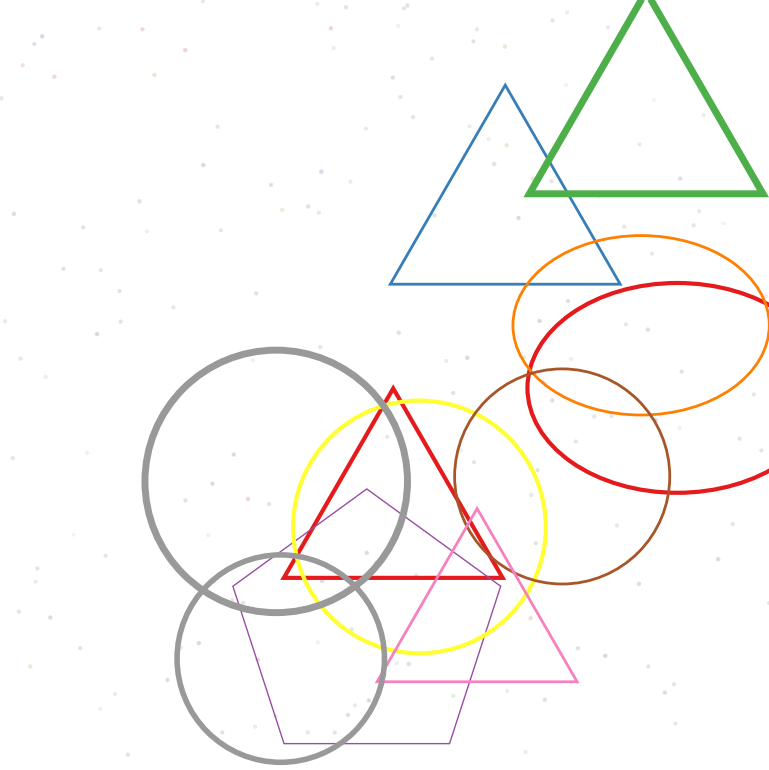[{"shape": "oval", "thickness": 1.5, "radius": 0.97, "center": [0.88, 0.496]}, {"shape": "triangle", "thickness": 1.5, "radius": 0.82, "center": [0.511, 0.332]}, {"shape": "triangle", "thickness": 1, "radius": 0.86, "center": [0.656, 0.717]}, {"shape": "triangle", "thickness": 2.5, "radius": 0.88, "center": [0.839, 0.836]}, {"shape": "pentagon", "thickness": 0.5, "radius": 0.91, "center": [0.476, 0.182]}, {"shape": "oval", "thickness": 1, "radius": 0.83, "center": [0.833, 0.578]}, {"shape": "circle", "thickness": 1.5, "radius": 0.82, "center": [0.545, 0.316]}, {"shape": "circle", "thickness": 1, "radius": 0.7, "center": [0.73, 0.381]}, {"shape": "triangle", "thickness": 1, "radius": 0.75, "center": [0.62, 0.19]}, {"shape": "circle", "thickness": 2.5, "radius": 0.85, "center": [0.359, 0.375]}, {"shape": "circle", "thickness": 2, "radius": 0.67, "center": [0.365, 0.145]}]